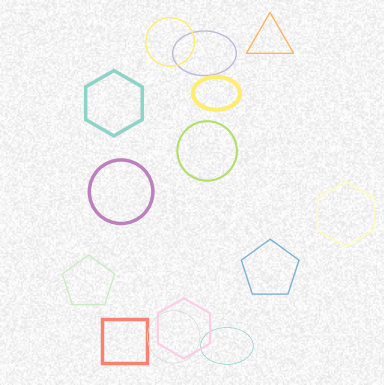[{"shape": "oval", "thickness": 0.5, "radius": 0.34, "center": [0.589, 0.101]}, {"shape": "hexagon", "thickness": 2.5, "radius": 0.42, "center": [0.296, 0.732]}, {"shape": "hexagon", "thickness": 1, "radius": 0.42, "center": [0.898, 0.444]}, {"shape": "oval", "thickness": 1, "radius": 0.41, "center": [0.531, 0.862]}, {"shape": "square", "thickness": 2.5, "radius": 0.29, "center": [0.324, 0.114]}, {"shape": "pentagon", "thickness": 1, "radius": 0.39, "center": [0.702, 0.3]}, {"shape": "triangle", "thickness": 1, "radius": 0.35, "center": [0.701, 0.897]}, {"shape": "circle", "thickness": 1.5, "radius": 0.39, "center": [0.538, 0.608]}, {"shape": "hexagon", "thickness": 1.5, "radius": 0.39, "center": [0.478, 0.147]}, {"shape": "circle", "thickness": 0.5, "radius": 0.34, "center": [0.451, 0.125]}, {"shape": "circle", "thickness": 2.5, "radius": 0.41, "center": [0.315, 0.502]}, {"shape": "pentagon", "thickness": 1, "radius": 0.36, "center": [0.23, 0.266]}, {"shape": "oval", "thickness": 3, "radius": 0.31, "center": [0.562, 0.758]}, {"shape": "circle", "thickness": 1, "radius": 0.32, "center": [0.442, 0.891]}]